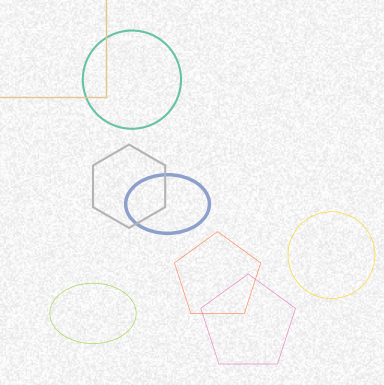[{"shape": "circle", "thickness": 1.5, "radius": 0.64, "center": [0.343, 0.793]}, {"shape": "pentagon", "thickness": 0.5, "radius": 0.59, "center": [0.565, 0.281]}, {"shape": "oval", "thickness": 2.5, "radius": 0.54, "center": [0.435, 0.47]}, {"shape": "pentagon", "thickness": 0.5, "radius": 0.65, "center": [0.645, 0.159]}, {"shape": "oval", "thickness": 0.5, "radius": 0.56, "center": [0.242, 0.186]}, {"shape": "circle", "thickness": 0.5, "radius": 0.56, "center": [0.861, 0.337]}, {"shape": "square", "thickness": 1, "radius": 0.7, "center": [0.136, 0.888]}, {"shape": "hexagon", "thickness": 1.5, "radius": 0.54, "center": [0.335, 0.516]}]